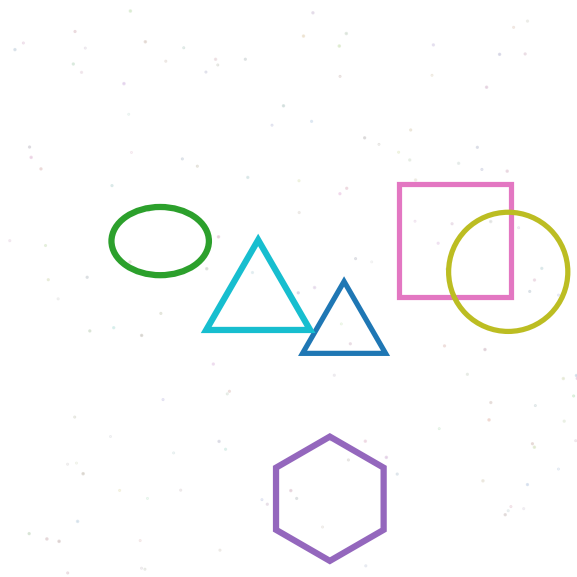[{"shape": "triangle", "thickness": 2.5, "radius": 0.41, "center": [0.596, 0.429]}, {"shape": "oval", "thickness": 3, "radius": 0.42, "center": [0.277, 0.582]}, {"shape": "hexagon", "thickness": 3, "radius": 0.54, "center": [0.571, 0.136]}, {"shape": "square", "thickness": 2.5, "radius": 0.49, "center": [0.788, 0.583]}, {"shape": "circle", "thickness": 2.5, "radius": 0.52, "center": [0.88, 0.528]}, {"shape": "triangle", "thickness": 3, "radius": 0.52, "center": [0.447, 0.48]}]